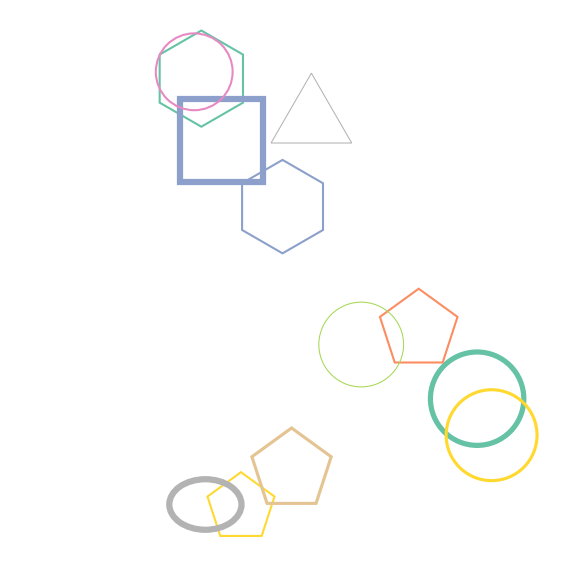[{"shape": "hexagon", "thickness": 1, "radius": 0.42, "center": [0.349, 0.863]}, {"shape": "circle", "thickness": 2.5, "radius": 0.4, "center": [0.826, 0.309]}, {"shape": "pentagon", "thickness": 1, "radius": 0.35, "center": [0.725, 0.429]}, {"shape": "square", "thickness": 3, "radius": 0.36, "center": [0.384, 0.756]}, {"shape": "hexagon", "thickness": 1, "radius": 0.4, "center": [0.489, 0.641]}, {"shape": "circle", "thickness": 1, "radius": 0.33, "center": [0.336, 0.875]}, {"shape": "circle", "thickness": 0.5, "radius": 0.37, "center": [0.625, 0.403]}, {"shape": "circle", "thickness": 1.5, "radius": 0.39, "center": [0.851, 0.246]}, {"shape": "pentagon", "thickness": 1, "radius": 0.31, "center": [0.417, 0.12]}, {"shape": "pentagon", "thickness": 1.5, "radius": 0.36, "center": [0.505, 0.186]}, {"shape": "oval", "thickness": 3, "radius": 0.31, "center": [0.356, 0.126]}, {"shape": "triangle", "thickness": 0.5, "radius": 0.4, "center": [0.539, 0.792]}]